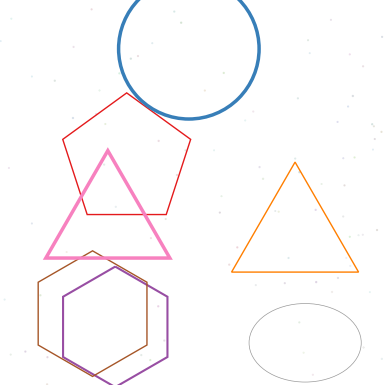[{"shape": "pentagon", "thickness": 1, "radius": 0.87, "center": [0.329, 0.584]}, {"shape": "circle", "thickness": 2.5, "radius": 0.91, "center": [0.491, 0.873]}, {"shape": "hexagon", "thickness": 1.5, "radius": 0.78, "center": [0.299, 0.151]}, {"shape": "triangle", "thickness": 1, "radius": 0.95, "center": [0.766, 0.388]}, {"shape": "hexagon", "thickness": 1, "radius": 0.82, "center": [0.24, 0.185]}, {"shape": "triangle", "thickness": 2.5, "radius": 0.93, "center": [0.28, 0.423]}, {"shape": "oval", "thickness": 0.5, "radius": 0.73, "center": [0.793, 0.11]}]